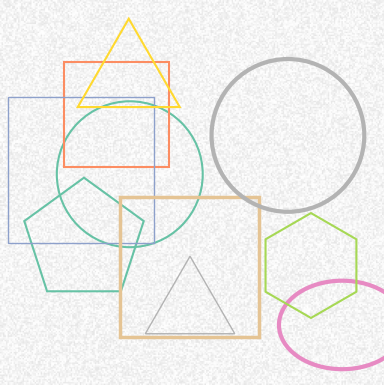[{"shape": "pentagon", "thickness": 1.5, "radius": 0.82, "center": [0.218, 0.375]}, {"shape": "circle", "thickness": 1.5, "radius": 0.95, "center": [0.337, 0.547]}, {"shape": "square", "thickness": 1.5, "radius": 0.68, "center": [0.302, 0.703]}, {"shape": "square", "thickness": 1, "radius": 0.95, "center": [0.211, 0.557]}, {"shape": "oval", "thickness": 3, "radius": 0.82, "center": [0.889, 0.156]}, {"shape": "hexagon", "thickness": 1.5, "radius": 0.68, "center": [0.808, 0.31]}, {"shape": "triangle", "thickness": 1.5, "radius": 0.76, "center": [0.334, 0.798]}, {"shape": "square", "thickness": 2.5, "radius": 0.91, "center": [0.492, 0.306]}, {"shape": "triangle", "thickness": 1, "radius": 0.67, "center": [0.494, 0.2]}, {"shape": "circle", "thickness": 3, "radius": 0.99, "center": [0.748, 0.648]}]